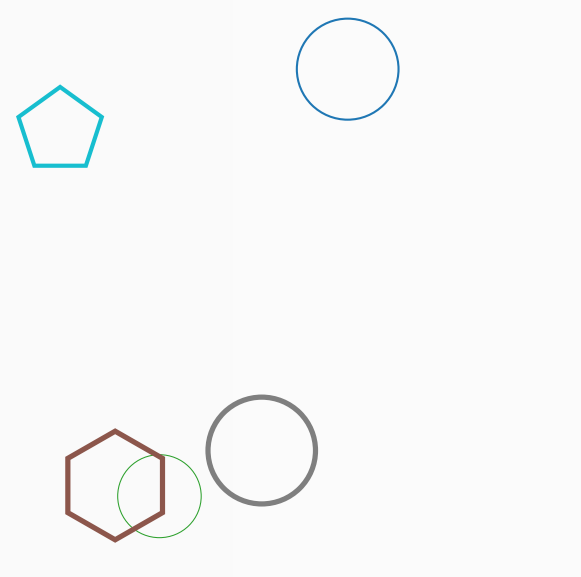[{"shape": "circle", "thickness": 1, "radius": 0.44, "center": [0.598, 0.879]}, {"shape": "circle", "thickness": 0.5, "radius": 0.36, "center": [0.274, 0.14]}, {"shape": "hexagon", "thickness": 2.5, "radius": 0.47, "center": [0.198, 0.158]}, {"shape": "circle", "thickness": 2.5, "radius": 0.46, "center": [0.45, 0.219]}, {"shape": "pentagon", "thickness": 2, "radius": 0.38, "center": [0.103, 0.773]}]